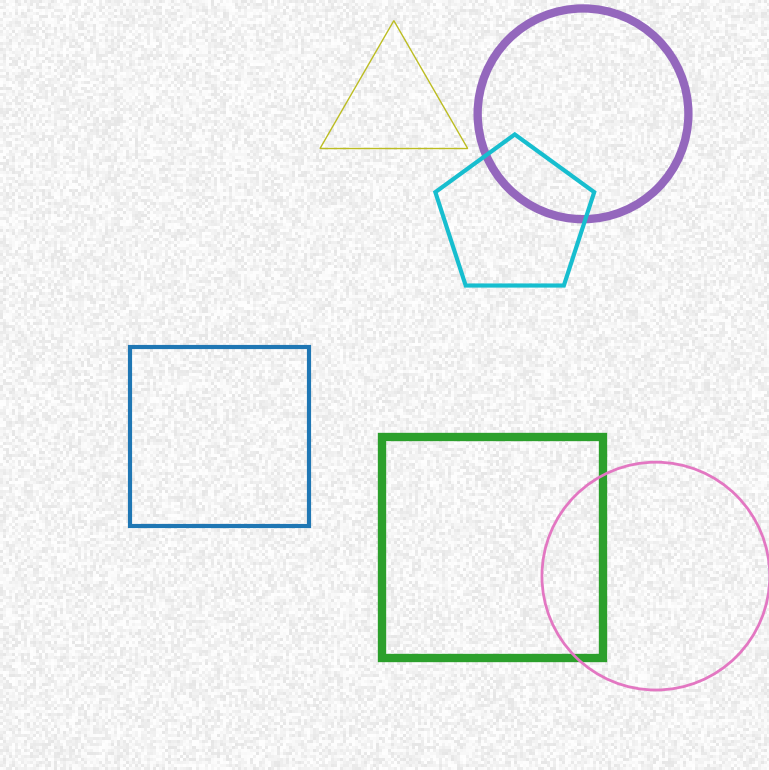[{"shape": "square", "thickness": 1.5, "radius": 0.58, "center": [0.285, 0.433]}, {"shape": "square", "thickness": 3, "radius": 0.72, "center": [0.64, 0.289]}, {"shape": "circle", "thickness": 3, "radius": 0.68, "center": [0.757, 0.852]}, {"shape": "circle", "thickness": 1, "radius": 0.74, "center": [0.852, 0.252]}, {"shape": "triangle", "thickness": 0.5, "radius": 0.55, "center": [0.511, 0.862]}, {"shape": "pentagon", "thickness": 1.5, "radius": 0.54, "center": [0.669, 0.717]}]